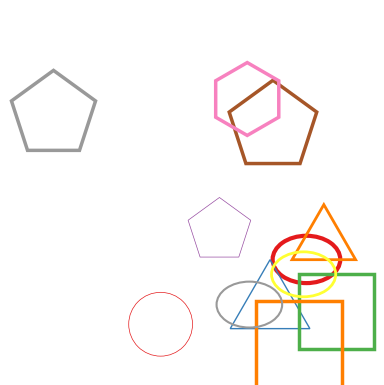[{"shape": "circle", "thickness": 0.5, "radius": 0.41, "center": [0.417, 0.158]}, {"shape": "oval", "thickness": 3, "radius": 0.44, "center": [0.796, 0.326]}, {"shape": "triangle", "thickness": 1, "radius": 0.6, "center": [0.701, 0.206]}, {"shape": "square", "thickness": 2.5, "radius": 0.49, "center": [0.874, 0.192]}, {"shape": "pentagon", "thickness": 0.5, "radius": 0.43, "center": [0.57, 0.402]}, {"shape": "triangle", "thickness": 2, "radius": 0.48, "center": [0.841, 0.373]}, {"shape": "square", "thickness": 2.5, "radius": 0.56, "center": [0.776, 0.107]}, {"shape": "oval", "thickness": 2, "radius": 0.42, "center": [0.789, 0.288]}, {"shape": "pentagon", "thickness": 2.5, "radius": 0.6, "center": [0.709, 0.672]}, {"shape": "hexagon", "thickness": 2.5, "radius": 0.47, "center": [0.642, 0.743]}, {"shape": "oval", "thickness": 1.5, "radius": 0.43, "center": [0.648, 0.209]}, {"shape": "pentagon", "thickness": 2.5, "radius": 0.57, "center": [0.139, 0.702]}]